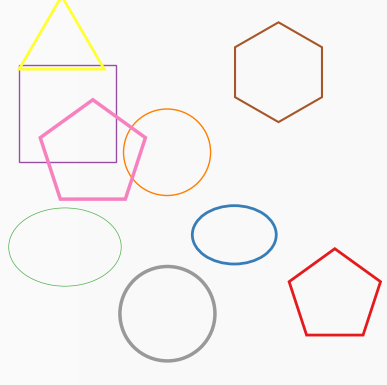[{"shape": "pentagon", "thickness": 2, "radius": 0.62, "center": [0.864, 0.23]}, {"shape": "oval", "thickness": 2, "radius": 0.54, "center": [0.605, 0.39]}, {"shape": "oval", "thickness": 0.5, "radius": 0.73, "center": [0.168, 0.358]}, {"shape": "square", "thickness": 1, "radius": 0.63, "center": [0.174, 0.705]}, {"shape": "circle", "thickness": 1, "radius": 0.56, "center": [0.431, 0.604]}, {"shape": "triangle", "thickness": 2, "radius": 0.63, "center": [0.159, 0.884]}, {"shape": "hexagon", "thickness": 1.5, "radius": 0.65, "center": [0.719, 0.812]}, {"shape": "pentagon", "thickness": 2.5, "radius": 0.71, "center": [0.24, 0.598]}, {"shape": "circle", "thickness": 2.5, "radius": 0.61, "center": [0.432, 0.185]}]